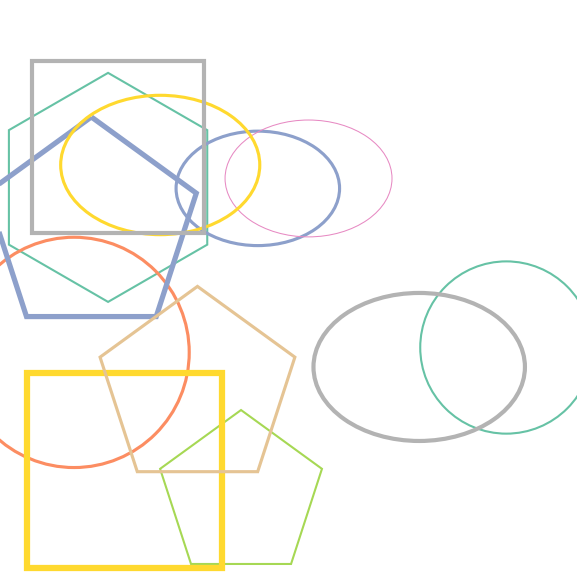[{"shape": "hexagon", "thickness": 1, "radius": 0.99, "center": [0.187, 0.675]}, {"shape": "circle", "thickness": 1, "radius": 0.75, "center": [0.877, 0.397]}, {"shape": "circle", "thickness": 1.5, "radius": 1.0, "center": [0.128, 0.389]}, {"shape": "pentagon", "thickness": 2.5, "radius": 0.96, "center": [0.158, 0.606]}, {"shape": "oval", "thickness": 1.5, "radius": 0.71, "center": [0.446, 0.673]}, {"shape": "oval", "thickness": 0.5, "radius": 0.72, "center": [0.534, 0.69]}, {"shape": "pentagon", "thickness": 1, "radius": 0.74, "center": [0.417, 0.142]}, {"shape": "oval", "thickness": 1.5, "radius": 0.86, "center": [0.277, 0.713]}, {"shape": "square", "thickness": 3, "radius": 0.84, "center": [0.215, 0.184]}, {"shape": "pentagon", "thickness": 1.5, "radius": 0.89, "center": [0.342, 0.326]}, {"shape": "square", "thickness": 2, "radius": 0.74, "center": [0.204, 0.745]}, {"shape": "oval", "thickness": 2, "radius": 0.92, "center": [0.726, 0.364]}]